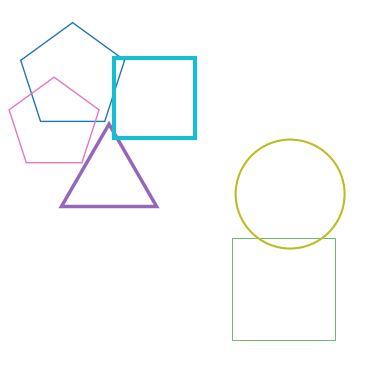[{"shape": "pentagon", "thickness": 1, "radius": 0.71, "center": [0.189, 0.799]}, {"shape": "square", "thickness": 0.5, "radius": 0.67, "center": [0.736, 0.249]}, {"shape": "triangle", "thickness": 2.5, "radius": 0.71, "center": [0.283, 0.535]}, {"shape": "pentagon", "thickness": 1, "radius": 0.61, "center": [0.141, 0.677]}, {"shape": "circle", "thickness": 1.5, "radius": 0.71, "center": [0.754, 0.496]}, {"shape": "square", "thickness": 3, "radius": 0.52, "center": [0.402, 0.745]}]